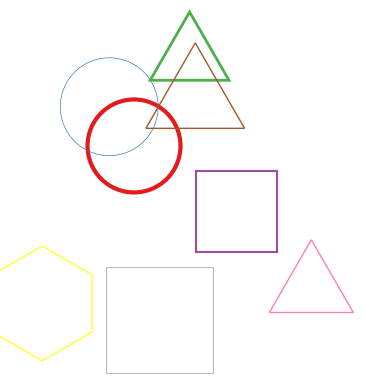[{"shape": "circle", "thickness": 3, "radius": 0.6, "center": [0.348, 0.621]}, {"shape": "circle", "thickness": 0.5, "radius": 0.64, "center": [0.284, 0.723]}, {"shape": "triangle", "thickness": 2, "radius": 0.59, "center": [0.492, 0.851]}, {"shape": "square", "thickness": 1.5, "radius": 0.52, "center": [0.613, 0.45]}, {"shape": "hexagon", "thickness": 1, "radius": 0.75, "center": [0.11, 0.212]}, {"shape": "triangle", "thickness": 1, "radius": 0.74, "center": [0.507, 0.741]}, {"shape": "triangle", "thickness": 1, "radius": 0.63, "center": [0.809, 0.251]}, {"shape": "square", "thickness": 0.5, "radius": 0.69, "center": [0.414, 0.168]}]